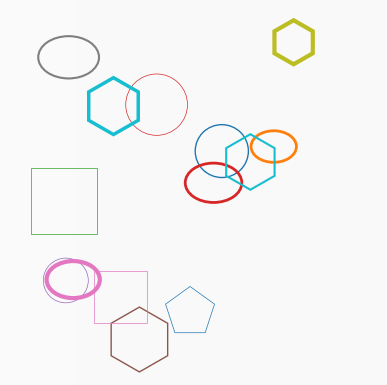[{"shape": "pentagon", "thickness": 0.5, "radius": 0.33, "center": [0.49, 0.189]}, {"shape": "circle", "thickness": 1, "radius": 0.34, "center": [0.572, 0.608]}, {"shape": "oval", "thickness": 2, "radius": 0.29, "center": [0.706, 0.619]}, {"shape": "square", "thickness": 0.5, "radius": 0.43, "center": [0.164, 0.478]}, {"shape": "oval", "thickness": 2, "radius": 0.37, "center": [0.551, 0.525]}, {"shape": "circle", "thickness": 0.5, "radius": 0.4, "center": [0.404, 0.728]}, {"shape": "circle", "thickness": 0.5, "radius": 0.29, "center": [0.17, 0.271]}, {"shape": "hexagon", "thickness": 1, "radius": 0.42, "center": [0.36, 0.118]}, {"shape": "square", "thickness": 0.5, "radius": 0.34, "center": [0.311, 0.228]}, {"shape": "oval", "thickness": 3, "radius": 0.34, "center": [0.189, 0.274]}, {"shape": "oval", "thickness": 1.5, "radius": 0.39, "center": [0.177, 0.851]}, {"shape": "hexagon", "thickness": 3, "radius": 0.29, "center": [0.758, 0.89]}, {"shape": "hexagon", "thickness": 2.5, "radius": 0.37, "center": [0.293, 0.724]}, {"shape": "hexagon", "thickness": 1.5, "radius": 0.36, "center": [0.646, 0.579]}]